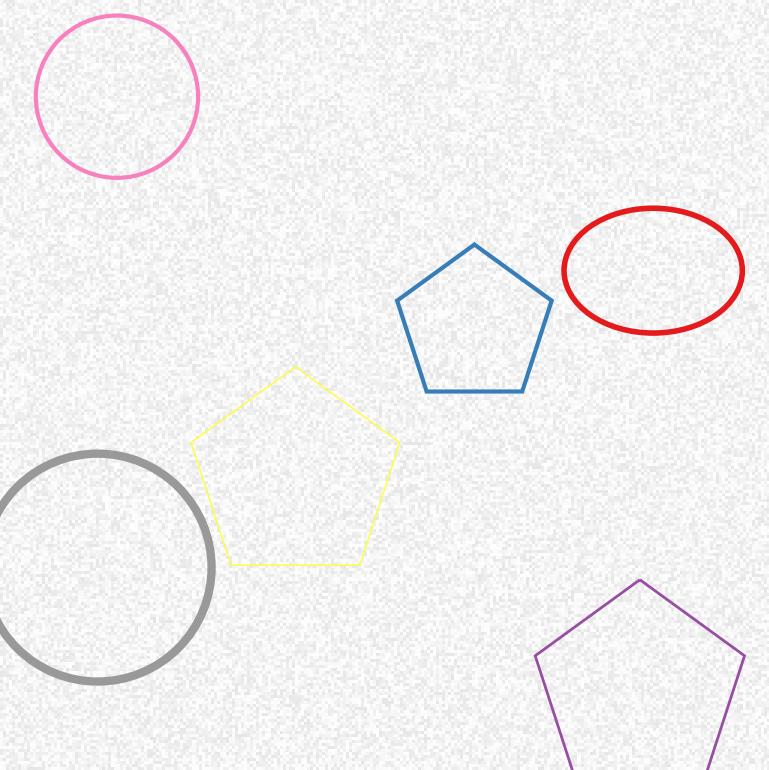[{"shape": "oval", "thickness": 2, "radius": 0.58, "center": [0.848, 0.649]}, {"shape": "pentagon", "thickness": 1.5, "radius": 0.53, "center": [0.616, 0.577]}, {"shape": "pentagon", "thickness": 1, "radius": 0.71, "center": [0.831, 0.104]}, {"shape": "pentagon", "thickness": 0.5, "radius": 0.71, "center": [0.384, 0.381]}, {"shape": "circle", "thickness": 1.5, "radius": 0.53, "center": [0.152, 0.874]}, {"shape": "circle", "thickness": 3, "radius": 0.74, "center": [0.127, 0.263]}]